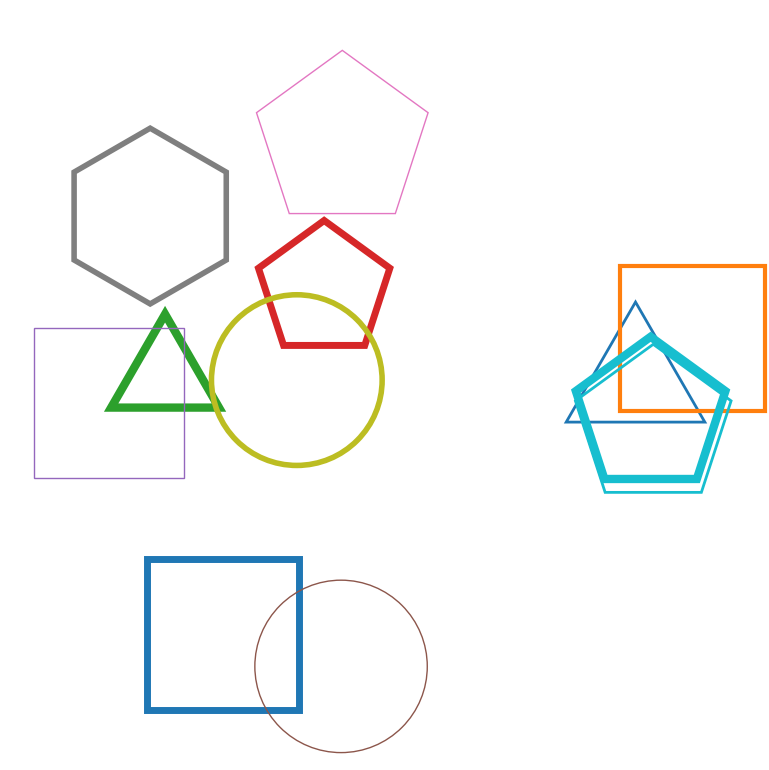[{"shape": "triangle", "thickness": 1, "radius": 0.52, "center": [0.825, 0.504]}, {"shape": "square", "thickness": 2.5, "radius": 0.49, "center": [0.29, 0.176]}, {"shape": "square", "thickness": 1.5, "radius": 0.47, "center": [0.899, 0.561]}, {"shape": "triangle", "thickness": 3, "radius": 0.4, "center": [0.214, 0.511]}, {"shape": "pentagon", "thickness": 2.5, "radius": 0.45, "center": [0.421, 0.624]}, {"shape": "square", "thickness": 0.5, "radius": 0.49, "center": [0.142, 0.476]}, {"shape": "circle", "thickness": 0.5, "radius": 0.56, "center": [0.443, 0.135]}, {"shape": "pentagon", "thickness": 0.5, "radius": 0.59, "center": [0.445, 0.817]}, {"shape": "hexagon", "thickness": 2, "radius": 0.57, "center": [0.195, 0.719]}, {"shape": "circle", "thickness": 2, "radius": 0.55, "center": [0.385, 0.506]}, {"shape": "pentagon", "thickness": 1, "radius": 0.53, "center": [0.848, 0.447]}, {"shape": "pentagon", "thickness": 3, "radius": 0.51, "center": [0.845, 0.461]}]